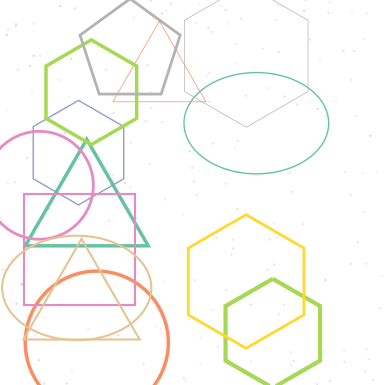[{"shape": "oval", "thickness": 1, "radius": 0.94, "center": [0.666, 0.68]}, {"shape": "triangle", "thickness": 2.5, "radius": 0.92, "center": [0.225, 0.454]}, {"shape": "circle", "thickness": 2.5, "radius": 0.93, "center": [0.251, 0.11]}, {"shape": "triangle", "thickness": 0.5, "radius": 0.7, "center": [0.414, 0.805]}, {"shape": "hexagon", "thickness": 1, "radius": 0.68, "center": [0.204, 0.603]}, {"shape": "circle", "thickness": 2, "radius": 0.7, "center": [0.102, 0.519]}, {"shape": "square", "thickness": 1.5, "radius": 0.73, "center": [0.207, 0.352]}, {"shape": "hexagon", "thickness": 2.5, "radius": 0.68, "center": [0.237, 0.76]}, {"shape": "hexagon", "thickness": 3, "radius": 0.71, "center": [0.709, 0.134]}, {"shape": "hexagon", "thickness": 2, "radius": 0.87, "center": [0.639, 0.269]}, {"shape": "triangle", "thickness": 1.5, "radius": 0.87, "center": [0.212, 0.205]}, {"shape": "oval", "thickness": 1.5, "radius": 0.97, "center": [0.199, 0.252]}, {"shape": "hexagon", "thickness": 0.5, "radius": 0.93, "center": [0.64, 0.855]}, {"shape": "pentagon", "thickness": 2, "radius": 0.68, "center": [0.338, 0.866]}]